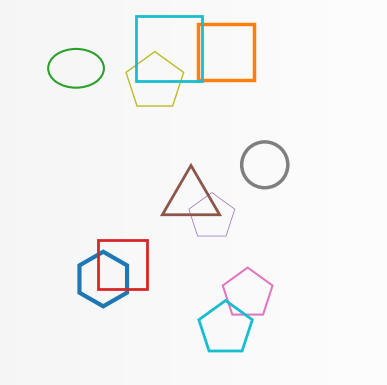[{"shape": "hexagon", "thickness": 3, "radius": 0.35, "center": [0.266, 0.275]}, {"shape": "square", "thickness": 2.5, "radius": 0.36, "center": [0.584, 0.865]}, {"shape": "oval", "thickness": 1.5, "radius": 0.36, "center": [0.196, 0.823]}, {"shape": "square", "thickness": 2, "radius": 0.32, "center": [0.317, 0.314]}, {"shape": "pentagon", "thickness": 0.5, "radius": 0.31, "center": [0.547, 0.437]}, {"shape": "triangle", "thickness": 2, "radius": 0.43, "center": [0.493, 0.485]}, {"shape": "pentagon", "thickness": 1.5, "radius": 0.34, "center": [0.639, 0.237]}, {"shape": "circle", "thickness": 2.5, "radius": 0.3, "center": [0.683, 0.572]}, {"shape": "pentagon", "thickness": 1, "radius": 0.39, "center": [0.4, 0.788]}, {"shape": "square", "thickness": 2, "radius": 0.43, "center": [0.436, 0.874]}, {"shape": "pentagon", "thickness": 2, "radius": 0.36, "center": [0.582, 0.147]}]